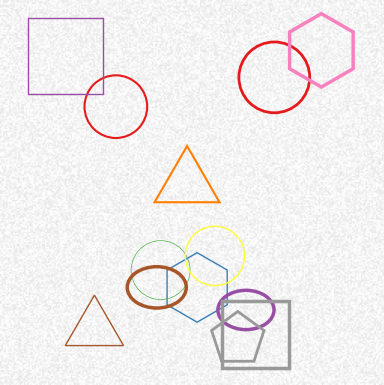[{"shape": "circle", "thickness": 1.5, "radius": 0.41, "center": [0.301, 0.723]}, {"shape": "circle", "thickness": 2, "radius": 0.46, "center": [0.712, 0.799]}, {"shape": "hexagon", "thickness": 1, "radius": 0.45, "center": [0.512, 0.253]}, {"shape": "circle", "thickness": 0.5, "radius": 0.38, "center": [0.417, 0.298]}, {"shape": "square", "thickness": 1, "radius": 0.49, "center": [0.17, 0.855]}, {"shape": "oval", "thickness": 2.5, "radius": 0.36, "center": [0.639, 0.195]}, {"shape": "triangle", "thickness": 1.5, "radius": 0.49, "center": [0.486, 0.523]}, {"shape": "circle", "thickness": 1, "radius": 0.39, "center": [0.558, 0.335]}, {"shape": "triangle", "thickness": 1, "radius": 0.44, "center": [0.245, 0.146]}, {"shape": "oval", "thickness": 2.5, "radius": 0.38, "center": [0.407, 0.254]}, {"shape": "hexagon", "thickness": 2.5, "radius": 0.48, "center": [0.835, 0.869]}, {"shape": "square", "thickness": 2.5, "radius": 0.43, "center": [0.663, 0.131]}, {"shape": "pentagon", "thickness": 2, "radius": 0.36, "center": [0.618, 0.119]}]